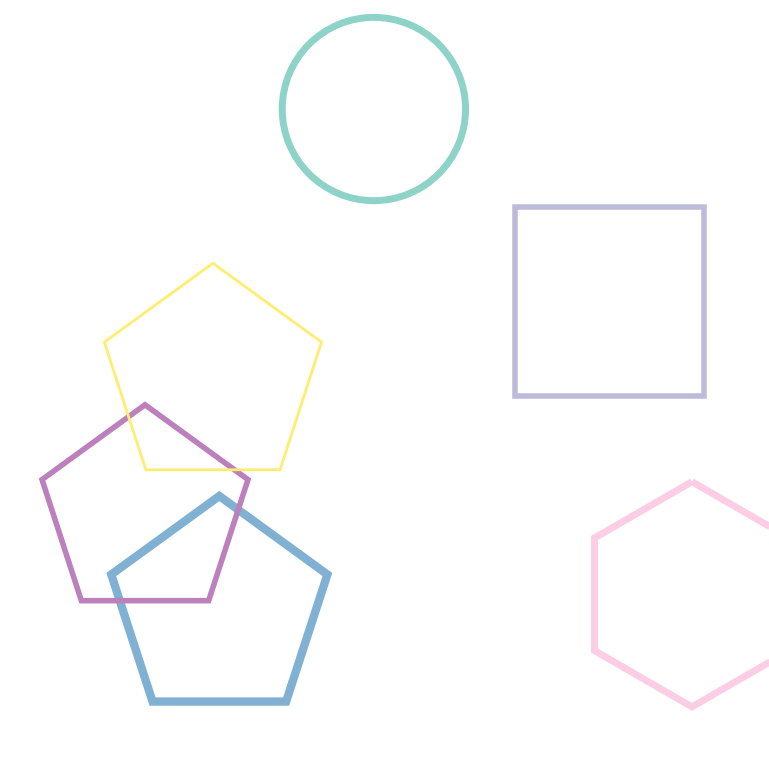[{"shape": "circle", "thickness": 2.5, "radius": 0.6, "center": [0.486, 0.858]}, {"shape": "square", "thickness": 2, "radius": 0.61, "center": [0.792, 0.609]}, {"shape": "pentagon", "thickness": 3, "radius": 0.74, "center": [0.285, 0.208]}, {"shape": "hexagon", "thickness": 2.5, "radius": 0.73, "center": [0.899, 0.228]}, {"shape": "pentagon", "thickness": 2, "radius": 0.7, "center": [0.188, 0.334]}, {"shape": "pentagon", "thickness": 1, "radius": 0.74, "center": [0.277, 0.51]}]